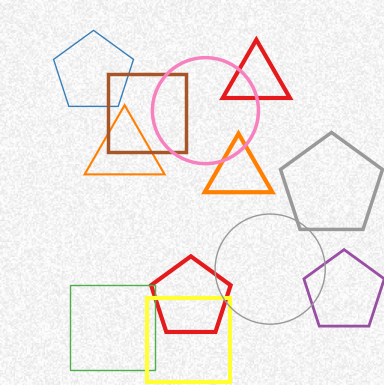[{"shape": "triangle", "thickness": 3, "radius": 0.5, "center": [0.666, 0.796]}, {"shape": "pentagon", "thickness": 3, "radius": 0.54, "center": [0.496, 0.226]}, {"shape": "pentagon", "thickness": 1, "radius": 0.55, "center": [0.243, 0.812]}, {"shape": "square", "thickness": 1, "radius": 0.55, "center": [0.292, 0.149]}, {"shape": "pentagon", "thickness": 2, "radius": 0.55, "center": [0.894, 0.242]}, {"shape": "triangle", "thickness": 1.5, "radius": 0.6, "center": [0.324, 0.607]}, {"shape": "triangle", "thickness": 3, "radius": 0.51, "center": [0.62, 0.551]}, {"shape": "square", "thickness": 3, "radius": 0.54, "center": [0.49, 0.117]}, {"shape": "square", "thickness": 2.5, "radius": 0.51, "center": [0.383, 0.706]}, {"shape": "circle", "thickness": 2.5, "radius": 0.69, "center": [0.534, 0.713]}, {"shape": "circle", "thickness": 1, "radius": 0.72, "center": [0.702, 0.301]}, {"shape": "pentagon", "thickness": 2.5, "radius": 0.7, "center": [0.861, 0.517]}]